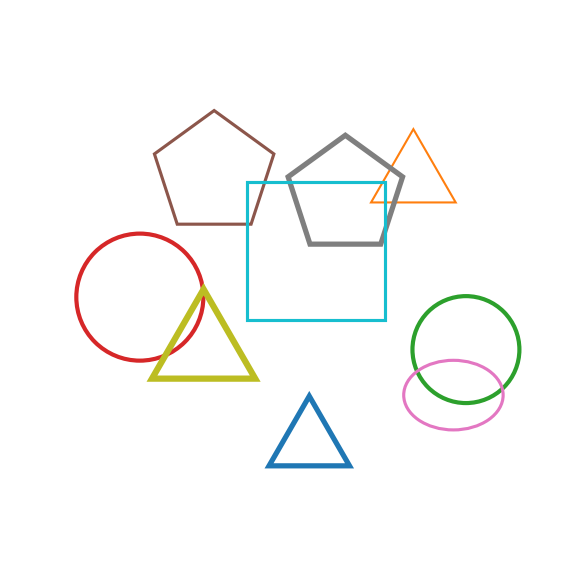[{"shape": "triangle", "thickness": 2.5, "radius": 0.4, "center": [0.536, 0.233]}, {"shape": "triangle", "thickness": 1, "radius": 0.42, "center": [0.716, 0.691]}, {"shape": "circle", "thickness": 2, "radius": 0.46, "center": [0.807, 0.394]}, {"shape": "circle", "thickness": 2, "radius": 0.55, "center": [0.242, 0.485]}, {"shape": "pentagon", "thickness": 1.5, "radius": 0.54, "center": [0.371, 0.699]}, {"shape": "oval", "thickness": 1.5, "radius": 0.43, "center": [0.785, 0.315]}, {"shape": "pentagon", "thickness": 2.5, "radius": 0.52, "center": [0.598, 0.661]}, {"shape": "triangle", "thickness": 3, "radius": 0.52, "center": [0.353, 0.395]}, {"shape": "square", "thickness": 1.5, "radius": 0.6, "center": [0.547, 0.564]}]